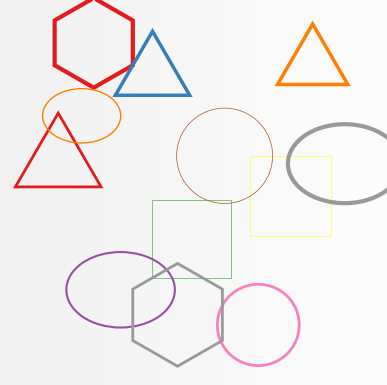[{"shape": "triangle", "thickness": 2, "radius": 0.64, "center": [0.15, 0.578]}, {"shape": "hexagon", "thickness": 3, "radius": 0.58, "center": [0.242, 0.889]}, {"shape": "triangle", "thickness": 2.5, "radius": 0.55, "center": [0.394, 0.808]}, {"shape": "square", "thickness": 0.5, "radius": 0.51, "center": [0.495, 0.38]}, {"shape": "oval", "thickness": 1.5, "radius": 0.7, "center": [0.311, 0.247]}, {"shape": "triangle", "thickness": 2.5, "radius": 0.52, "center": [0.807, 0.833]}, {"shape": "oval", "thickness": 1, "radius": 0.5, "center": [0.211, 0.699]}, {"shape": "square", "thickness": 0.5, "radius": 0.52, "center": [0.749, 0.49]}, {"shape": "circle", "thickness": 0.5, "radius": 0.62, "center": [0.58, 0.595]}, {"shape": "circle", "thickness": 2, "radius": 0.53, "center": [0.667, 0.156]}, {"shape": "hexagon", "thickness": 2, "radius": 0.67, "center": [0.458, 0.182]}, {"shape": "oval", "thickness": 3, "radius": 0.73, "center": [0.89, 0.575]}]